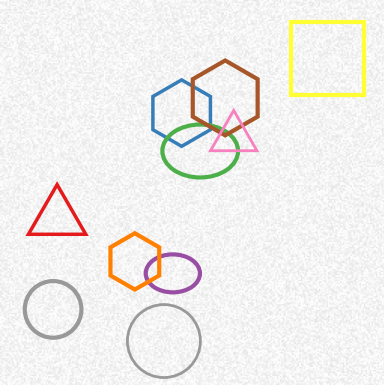[{"shape": "triangle", "thickness": 2.5, "radius": 0.43, "center": [0.148, 0.434]}, {"shape": "hexagon", "thickness": 2.5, "radius": 0.43, "center": [0.472, 0.706]}, {"shape": "oval", "thickness": 3, "radius": 0.49, "center": [0.52, 0.608]}, {"shape": "oval", "thickness": 3, "radius": 0.35, "center": [0.449, 0.29]}, {"shape": "hexagon", "thickness": 3, "radius": 0.37, "center": [0.35, 0.321]}, {"shape": "square", "thickness": 3, "radius": 0.47, "center": [0.851, 0.849]}, {"shape": "hexagon", "thickness": 3, "radius": 0.49, "center": [0.585, 0.746]}, {"shape": "triangle", "thickness": 2, "radius": 0.35, "center": [0.607, 0.643]}, {"shape": "circle", "thickness": 3, "radius": 0.37, "center": [0.138, 0.196]}, {"shape": "circle", "thickness": 2, "radius": 0.47, "center": [0.426, 0.114]}]